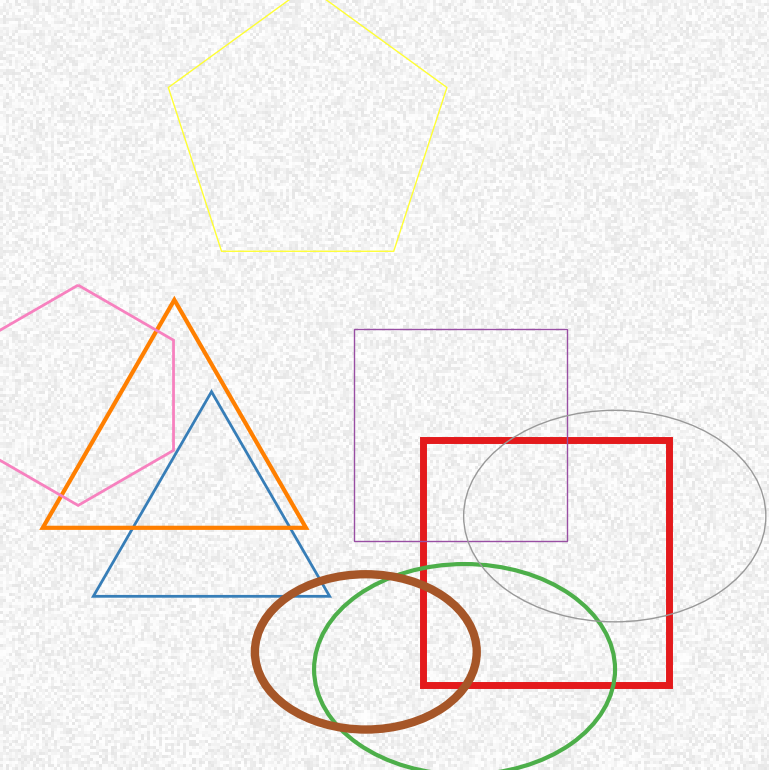[{"shape": "square", "thickness": 2.5, "radius": 0.8, "center": [0.709, 0.269]}, {"shape": "triangle", "thickness": 1, "radius": 0.89, "center": [0.275, 0.314]}, {"shape": "oval", "thickness": 1.5, "radius": 0.98, "center": [0.603, 0.131]}, {"shape": "square", "thickness": 0.5, "radius": 0.69, "center": [0.598, 0.435]}, {"shape": "triangle", "thickness": 1.5, "radius": 0.99, "center": [0.226, 0.413]}, {"shape": "pentagon", "thickness": 0.5, "radius": 0.95, "center": [0.4, 0.828]}, {"shape": "oval", "thickness": 3, "radius": 0.72, "center": [0.475, 0.153]}, {"shape": "hexagon", "thickness": 1, "radius": 0.72, "center": [0.101, 0.487]}, {"shape": "oval", "thickness": 0.5, "radius": 0.98, "center": [0.798, 0.33]}]